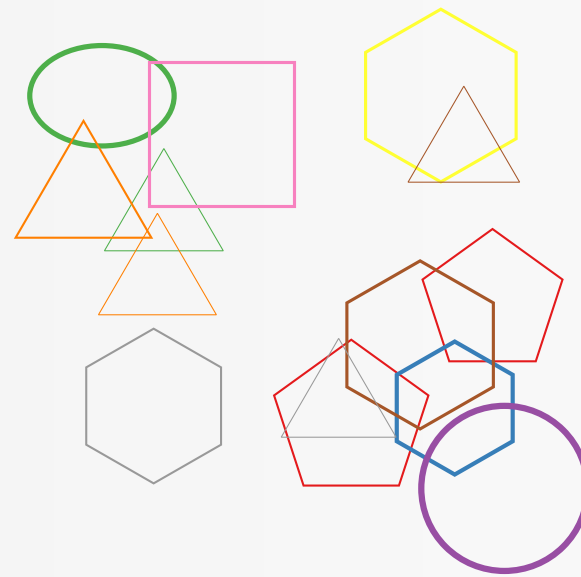[{"shape": "pentagon", "thickness": 1, "radius": 0.7, "center": [0.604, 0.271]}, {"shape": "pentagon", "thickness": 1, "radius": 0.63, "center": [0.847, 0.476]}, {"shape": "hexagon", "thickness": 2, "radius": 0.58, "center": [0.782, 0.293]}, {"shape": "triangle", "thickness": 0.5, "radius": 0.59, "center": [0.282, 0.624]}, {"shape": "oval", "thickness": 2.5, "radius": 0.62, "center": [0.175, 0.833]}, {"shape": "circle", "thickness": 3, "radius": 0.71, "center": [0.868, 0.153]}, {"shape": "triangle", "thickness": 1, "radius": 0.67, "center": [0.144, 0.655]}, {"shape": "triangle", "thickness": 0.5, "radius": 0.59, "center": [0.271, 0.513]}, {"shape": "hexagon", "thickness": 1.5, "radius": 0.75, "center": [0.758, 0.834]}, {"shape": "hexagon", "thickness": 1.5, "radius": 0.73, "center": [0.723, 0.402]}, {"shape": "triangle", "thickness": 0.5, "radius": 0.55, "center": [0.798, 0.739]}, {"shape": "square", "thickness": 1.5, "radius": 0.62, "center": [0.381, 0.768]}, {"shape": "triangle", "thickness": 0.5, "radius": 0.57, "center": [0.583, 0.299]}, {"shape": "hexagon", "thickness": 1, "radius": 0.67, "center": [0.264, 0.296]}]